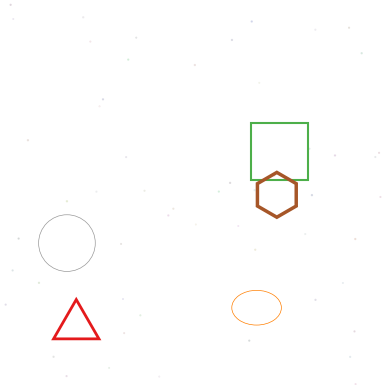[{"shape": "triangle", "thickness": 2, "radius": 0.34, "center": [0.198, 0.154]}, {"shape": "square", "thickness": 1.5, "radius": 0.37, "center": [0.726, 0.606]}, {"shape": "oval", "thickness": 0.5, "radius": 0.32, "center": [0.666, 0.201]}, {"shape": "hexagon", "thickness": 2.5, "radius": 0.29, "center": [0.719, 0.494]}, {"shape": "circle", "thickness": 0.5, "radius": 0.37, "center": [0.174, 0.369]}]